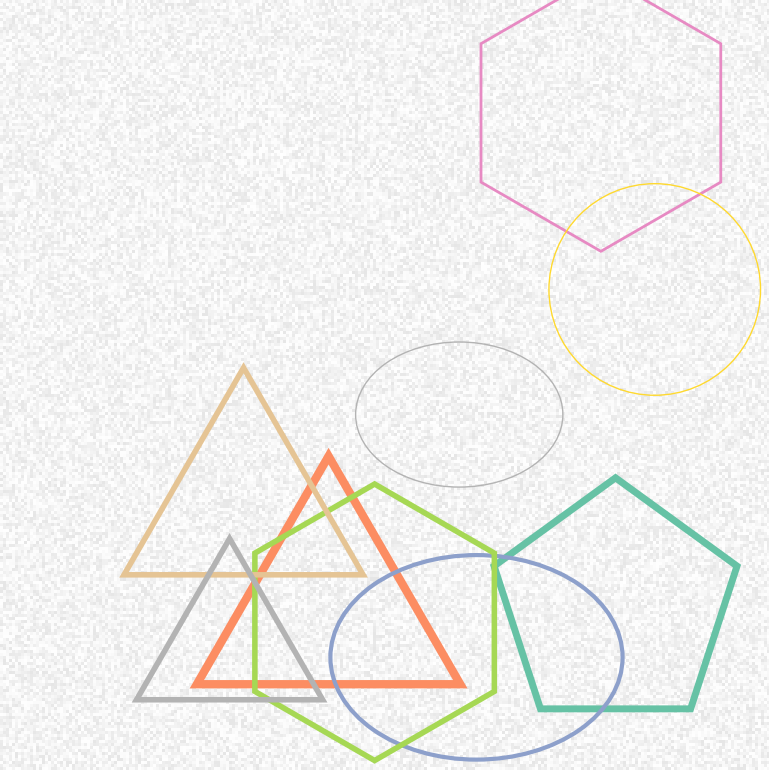[{"shape": "pentagon", "thickness": 2.5, "radius": 0.83, "center": [0.799, 0.214]}, {"shape": "triangle", "thickness": 3, "radius": 0.99, "center": [0.427, 0.21]}, {"shape": "oval", "thickness": 1.5, "radius": 0.95, "center": [0.619, 0.146]}, {"shape": "hexagon", "thickness": 1, "radius": 0.9, "center": [0.78, 0.853]}, {"shape": "hexagon", "thickness": 2, "radius": 0.9, "center": [0.487, 0.192]}, {"shape": "circle", "thickness": 0.5, "radius": 0.69, "center": [0.85, 0.624]}, {"shape": "triangle", "thickness": 2, "radius": 0.9, "center": [0.316, 0.343]}, {"shape": "oval", "thickness": 0.5, "radius": 0.67, "center": [0.596, 0.462]}, {"shape": "triangle", "thickness": 2, "radius": 0.7, "center": [0.298, 0.161]}]